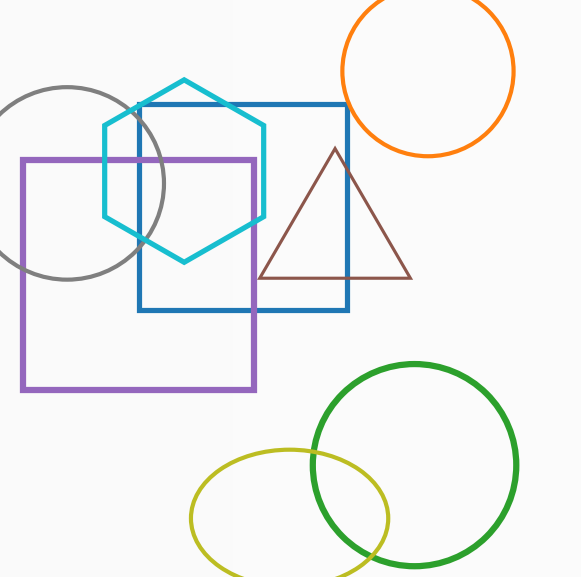[{"shape": "square", "thickness": 2.5, "radius": 0.89, "center": [0.419, 0.641]}, {"shape": "circle", "thickness": 2, "radius": 0.74, "center": [0.736, 0.876]}, {"shape": "circle", "thickness": 3, "radius": 0.88, "center": [0.713, 0.194]}, {"shape": "square", "thickness": 3, "radius": 0.99, "center": [0.238, 0.523]}, {"shape": "triangle", "thickness": 1.5, "radius": 0.75, "center": [0.576, 0.592]}, {"shape": "circle", "thickness": 2, "radius": 0.83, "center": [0.115, 0.682]}, {"shape": "oval", "thickness": 2, "radius": 0.85, "center": [0.498, 0.102]}, {"shape": "hexagon", "thickness": 2.5, "radius": 0.79, "center": [0.317, 0.703]}]